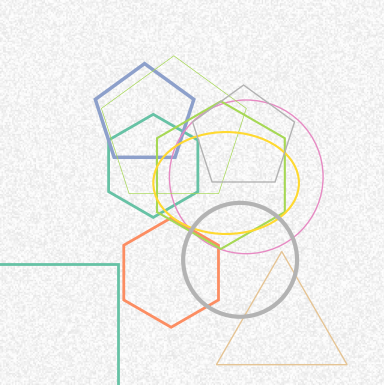[{"shape": "hexagon", "thickness": 2, "radius": 0.67, "center": [0.398, 0.569]}, {"shape": "square", "thickness": 2, "radius": 0.96, "center": [0.116, 0.123]}, {"shape": "hexagon", "thickness": 2, "radius": 0.71, "center": [0.445, 0.292]}, {"shape": "pentagon", "thickness": 2.5, "radius": 0.67, "center": [0.376, 0.7]}, {"shape": "circle", "thickness": 1, "radius": 1.0, "center": [0.64, 0.541]}, {"shape": "pentagon", "thickness": 0.5, "radius": 0.99, "center": [0.452, 0.657]}, {"shape": "hexagon", "thickness": 1.5, "radius": 0.96, "center": [0.574, 0.545]}, {"shape": "oval", "thickness": 1.5, "radius": 0.95, "center": [0.587, 0.525]}, {"shape": "triangle", "thickness": 1, "radius": 0.98, "center": [0.732, 0.151]}, {"shape": "pentagon", "thickness": 1, "radius": 0.7, "center": [0.633, 0.64]}, {"shape": "circle", "thickness": 3, "radius": 0.74, "center": [0.624, 0.325]}]